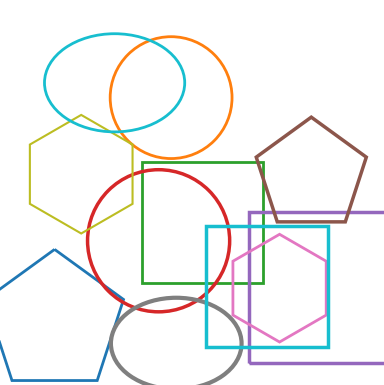[{"shape": "pentagon", "thickness": 2, "radius": 0.94, "center": [0.142, 0.164]}, {"shape": "circle", "thickness": 2, "radius": 0.79, "center": [0.444, 0.746]}, {"shape": "square", "thickness": 2, "radius": 0.79, "center": [0.526, 0.423]}, {"shape": "circle", "thickness": 2.5, "radius": 0.92, "center": [0.412, 0.375]}, {"shape": "square", "thickness": 2.5, "radius": 0.99, "center": [0.843, 0.253]}, {"shape": "pentagon", "thickness": 2.5, "radius": 0.75, "center": [0.809, 0.545]}, {"shape": "hexagon", "thickness": 2, "radius": 0.7, "center": [0.726, 0.252]}, {"shape": "oval", "thickness": 3, "radius": 0.85, "center": [0.458, 0.108]}, {"shape": "hexagon", "thickness": 1.5, "radius": 0.77, "center": [0.211, 0.548]}, {"shape": "oval", "thickness": 2, "radius": 0.91, "center": [0.298, 0.785]}, {"shape": "square", "thickness": 2.5, "radius": 0.79, "center": [0.693, 0.256]}]